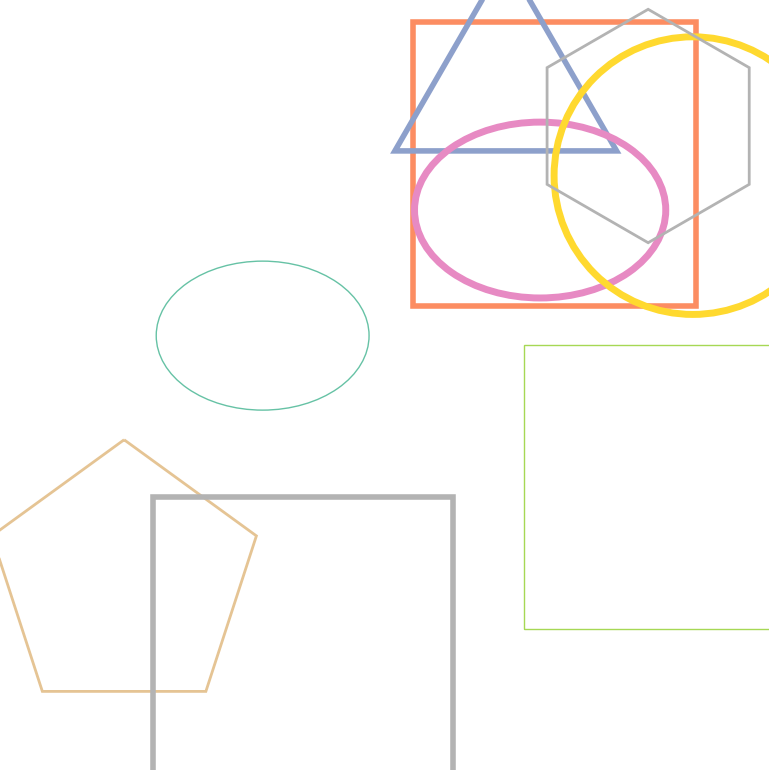[{"shape": "oval", "thickness": 0.5, "radius": 0.69, "center": [0.341, 0.564]}, {"shape": "square", "thickness": 2, "radius": 0.92, "center": [0.72, 0.787]}, {"shape": "triangle", "thickness": 2, "radius": 0.83, "center": [0.657, 0.887]}, {"shape": "oval", "thickness": 2.5, "radius": 0.82, "center": [0.701, 0.727]}, {"shape": "square", "thickness": 0.5, "radius": 0.92, "center": [0.865, 0.368]}, {"shape": "circle", "thickness": 2.5, "radius": 0.9, "center": [0.9, 0.772]}, {"shape": "pentagon", "thickness": 1, "radius": 0.9, "center": [0.161, 0.248]}, {"shape": "square", "thickness": 2, "radius": 0.97, "center": [0.393, 0.159]}, {"shape": "hexagon", "thickness": 1, "radius": 0.76, "center": [0.842, 0.836]}]